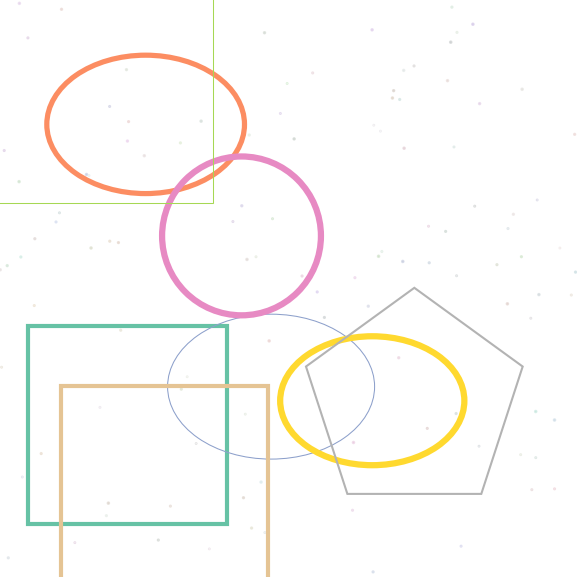[{"shape": "square", "thickness": 2, "radius": 0.86, "center": [0.221, 0.264]}, {"shape": "oval", "thickness": 2.5, "radius": 0.86, "center": [0.252, 0.784]}, {"shape": "oval", "thickness": 0.5, "radius": 0.9, "center": [0.469, 0.33]}, {"shape": "circle", "thickness": 3, "radius": 0.69, "center": [0.418, 0.591]}, {"shape": "square", "thickness": 0.5, "radius": 0.99, "center": [0.171, 0.845]}, {"shape": "oval", "thickness": 3, "radius": 0.8, "center": [0.645, 0.305]}, {"shape": "square", "thickness": 2, "radius": 0.9, "center": [0.285, 0.151]}, {"shape": "pentagon", "thickness": 1, "radius": 0.99, "center": [0.717, 0.303]}]